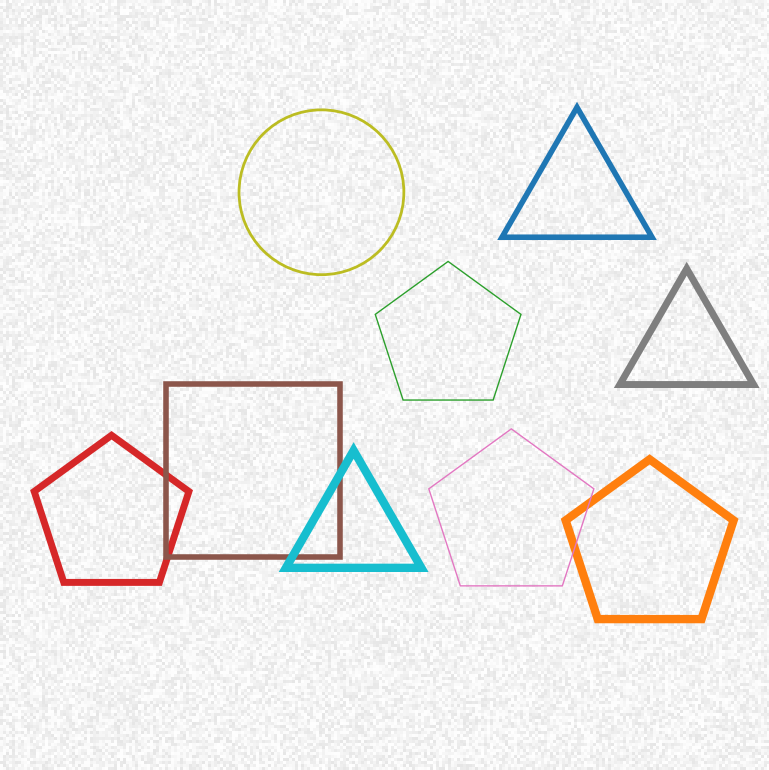[{"shape": "triangle", "thickness": 2, "radius": 0.56, "center": [0.749, 0.748]}, {"shape": "pentagon", "thickness": 3, "radius": 0.57, "center": [0.844, 0.289]}, {"shape": "pentagon", "thickness": 0.5, "radius": 0.5, "center": [0.582, 0.561]}, {"shape": "pentagon", "thickness": 2.5, "radius": 0.53, "center": [0.145, 0.329]}, {"shape": "square", "thickness": 2, "radius": 0.56, "center": [0.329, 0.389]}, {"shape": "pentagon", "thickness": 0.5, "radius": 0.56, "center": [0.664, 0.33]}, {"shape": "triangle", "thickness": 2.5, "radius": 0.5, "center": [0.892, 0.551]}, {"shape": "circle", "thickness": 1, "radius": 0.54, "center": [0.417, 0.75]}, {"shape": "triangle", "thickness": 3, "radius": 0.51, "center": [0.459, 0.313]}]